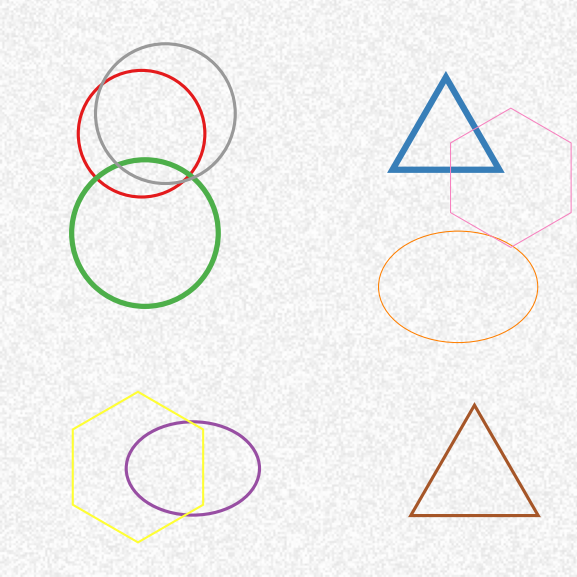[{"shape": "circle", "thickness": 1.5, "radius": 0.55, "center": [0.245, 0.768]}, {"shape": "triangle", "thickness": 3, "radius": 0.53, "center": [0.772, 0.759]}, {"shape": "circle", "thickness": 2.5, "radius": 0.63, "center": [0.251, 0.596]}, {"shape": "oval", "thickness": 1.5, "radius": 0.58, "center": [0.334, 0.188]}, {"shape": "oval", "thickness": 0.5, "radius": 0.69, "center": [0.793, 0.502]}, {"shape": "hexagon", "thickness": 1, "radius": 0.65, "center": [0.239, 0.19]}, {"shape": "triangle", "thickness": 1.5, "radius": 0.64, "center": [0.822, 0.17]}, {"shape": "hexagon", "thickness": 0.5, "radius": 0.6, "center": [0.885, 0.691]}, {"shape": "circle", "thickness": 1.5, "radius": 0.6, "center": [0.286, 0.802]}]